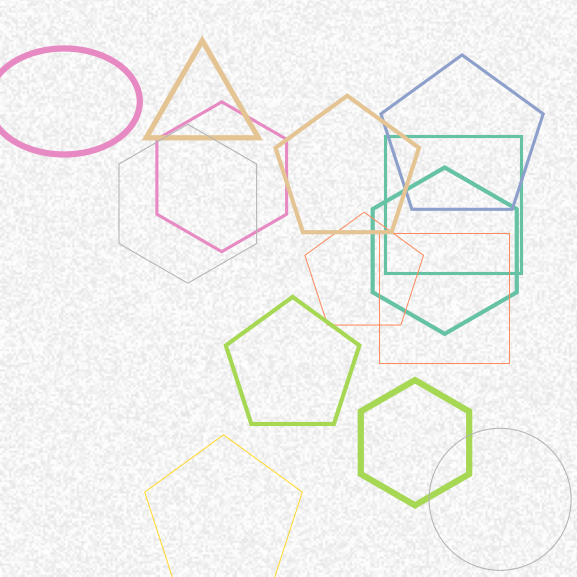[{"shape": "hexagon", "thickness": 2, "radius": 0.72, "center": [0.77, 0.565]}, {"shape": "square", "thickness": 1.5, "radius": 0.59, "center": [0.785, 0.645]}, {"shape": "pentagon", "thickness": 0.5, "radius": 0.54, "center": [0.631, 0.524]}, {"shape": "square", "thickness": 0.5, "radius": 0.56, "center": [0.768, 0.483]}, {"shape": "pentagon", "thickness": 1.5, "radius": 0.74, "center": [0.8, 0.756]}, {"shape": "hexagon", "thickness": 1.5, "radius": 0.65, "center": [0.384, 0.693]}, {"shape": "oval", "thickness": 3, "radius": 0.66, "center": [0.111, 0.823]}, {"shape": "pentagon", "thickness": 2, "radius": 0.61, "center": [0.507, 0.363]}, {"shape": "hexagon", "thickness": 3, "radius": 0.54, "center": [0.719, 0.233]}, {"shape": "pentagon", "thickness": 0.5, "radius": 0.72, "center": [0.387, 0.103]}, {"shape": "pentagon", "thickness": 2, "radius": 0.65, "center": [0.601, 0.703]}, {"shape": "triangle", "thickness": 2.5, "radius": 0.56, "center": [0.35, 0.817]}, {"shape": "hexagon", "thickness": 0.5, "radius": 0.69, "center": [0.325, 0.646]}, {"shape": "circle", "thickness": 0.5, "radius": 0.62, "center": [0.866, 0.135]}]